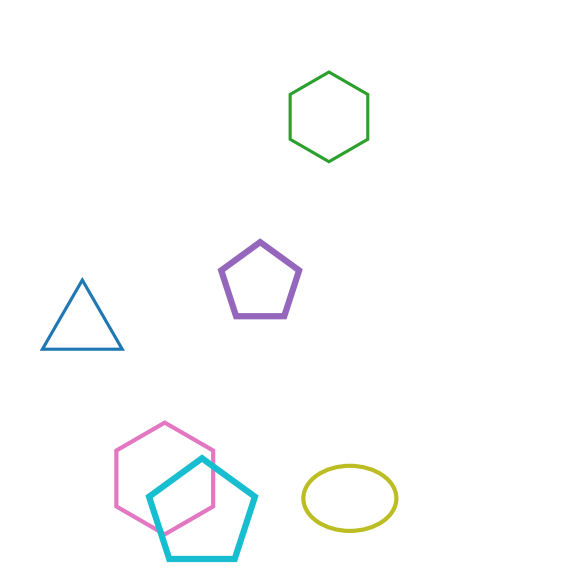[{"shape": "triangle", "thickness": 1.5, "radius": 0.4, "center": [0.143, 0.434]}, {"shape": "hexagon", "thickness": 1.5, "radius": 0.39, "center": [0.57, 0.797]}, {"shape": "pentagon", "thickness": 3, "radius": 0.35, "center": [0.451, 0.509]}, {"shape": "hexagon", "thickness": 2, "radius": 0.48, "center": [0.285, 0.171]}, {"shape": "oval", "thickness": 2, "radius": 0.4, "center": [0.606, 0.136]}, {"shape": "pentagon", "thickness": 3, "radius": 0.48, "center": [0.35, 0.109]}]